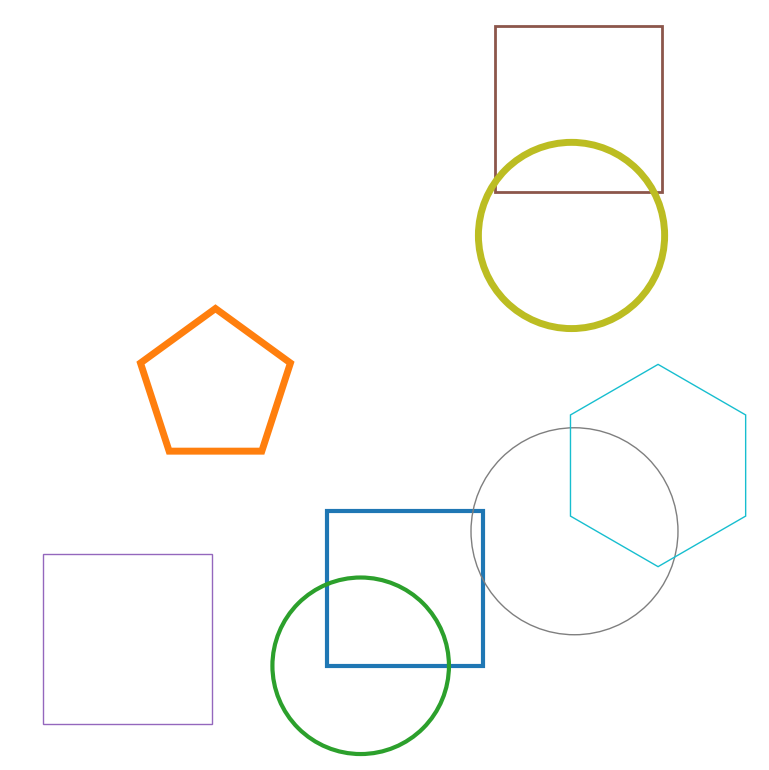[{"shape": "square", "thickness": 1.5, "radius": 0.5, "center": [0.526, 0.236]}, {"shape": "pentagon", "thickness": 2.5, "radius": 0.51, "center": [0.28, 0.497]}, {"shape": "circle", "thickness": 1.5, "radius": 0.57, "center": [0.468, 0.135]}, {"shape": "square", "thickness": 0.5, "radius": 0.55, "center": [0.166, 0.17]}, {"shape": "square", "thickness": 1, "radius": 0.54, "center": [0.751, 0.858]}, {"shape": "circle", "thickness": 0.5, "radius": 0.67, "center": [0.746, 0.31]}, {"shape": "circle", "thickness": 2.5, "radius": 0.6, "center": [0.742, 0.694]}, {"shape": "hexagon", "thickness": 0.5, "radius": 0.66, "center": [0.855, 0.395]}]